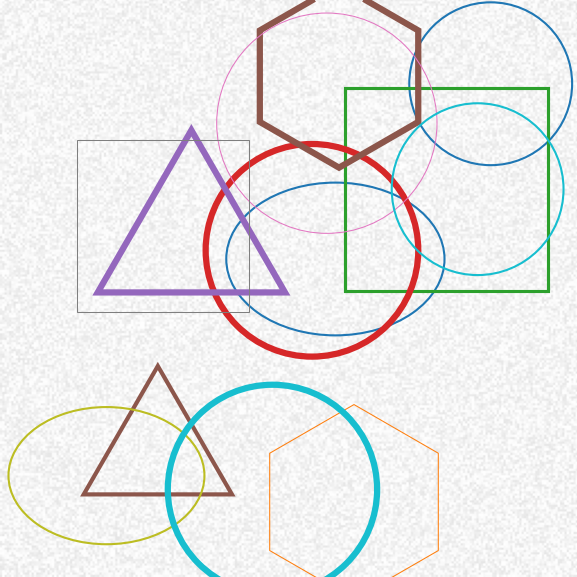[{"shape": "circle", "thickness": 1, "radius": 0.7, "center": [0.85, 0.854]}, {"shape": "oval", "thickness": 1, "radius": 0.94, "center": [0.581, 0.551]}, {"shape": "hexagon", "thickness": 0.5, "radius": 0.84, "center": [0.613, 0.13]}, {"shape": "square", "thickness": 1.5, "radius": 0.88, "center": [0.773, 0.671]}, {"shape": "circle", "thickness": 3, "radius": 0.92, "center": [0.54, 0.566]}, {"shape": "triangle", "thickness": 3, "radius": 0.94, "center": [0.331, 0.586]}, {"shape": "triangle", "thickness": 2, "radius": 0.74, "center": [0.273, 0.217]}, {"shape": "hexagon", "thickness": 3, "radius": 0.79, "center": [0.587, 0.867]}, {"shape": "circle", "thickness": 0.5, "radius": 0.95, "center": [0.566, 0.786]}, {"shape": "square", "thickness": 0.5, "radius": 0.75, "center": [0.282, 0.608]}, {"shape": "oval", "thickness": 1, "radius": 0.85, "center": [0.184, 0.176]}, {"shape": "circle", "thickness": 3, "radius": 0.91, "center": [0.472, 0.152]}, {"shape": "circle", "thickness": 1, "radius": 0.74, "center": [0.827, 0.672]}]